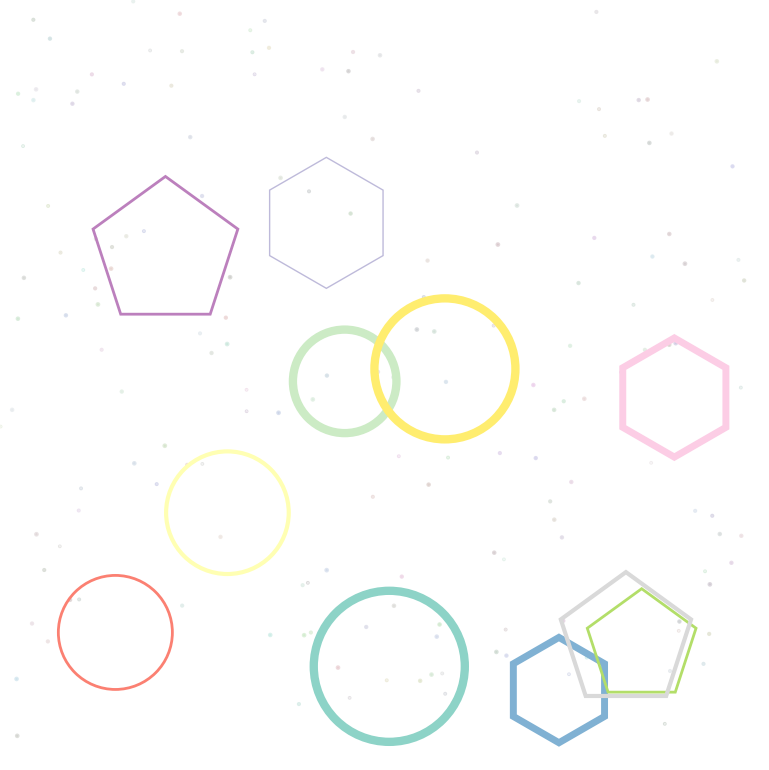[{"shape": "circle", "thickness": 3, "radius": 0.49, "center": [0.506, 0.135]}, {"shape": "circle", "thickness": 1.5, "radius": 0.4, "center": [0.295, 0.334]}, {"shape": "hexagon", "thickness": 0.5, "radius": 0.43, "center": [0.424, 0.711]}, {"shape": "circle", "thickness": 1, "radius": 0.37, "center": [0.15, 0.179]}, {"shape": "hexagon", "thickness": 2.5, "radius": 0.34, "center": [0.726, 0.104]}, {"shape": "pentagon", "thickness": 1, "radius": 0.37, "center": [0.833, 0.161]}, {"shape": "hexagon", "thickness": 2.5, "radius": 0.39, "center": [0.876, 0.484]}, {"shape": "pentagon", "thickness": 1.5, "radius": 0.44, "center": [0.813, 0.168]}, {"shape": "pentagon", "thickness": 1, "radius": 0.49, "center": [0.215, 0.672]}, {"shape": "circle", "thickness": 3, "radius": 0.34, "center": [0.448, 0.505]}, {"shape": "circle", "thickness": 3, "radius": 0.46, "center": [0.578, 0.521]}]